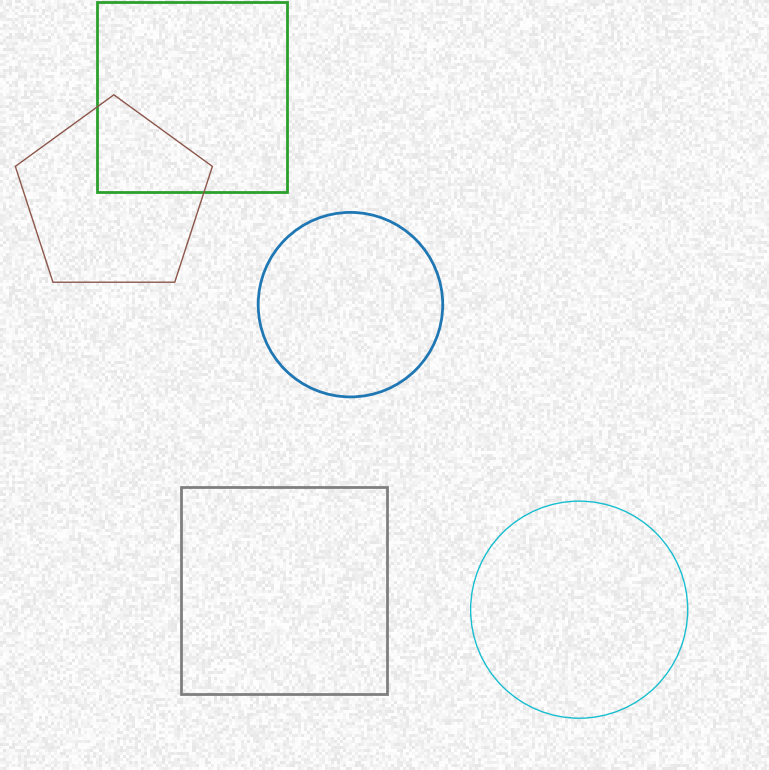[{"shape": "circle", "thickness": 1, "radius": 0.6, "center": [0.455, 0.604]}, {"shape": "square", "thickness": 1, "radius": 0.62, "center": [0.249, 0.874]}, {"shape": "pentagon", "thickness": 0.5, "radius": 0.67, "center": [0.148, 0.742]}, {"shape": "square", "thickness": 1, "radius": 0.67, "center": [0.369, 0.233]}, {"shape": "circle", "thickness": 0.5, "radius": 0.7, "center": [0.752, 0.208]}]